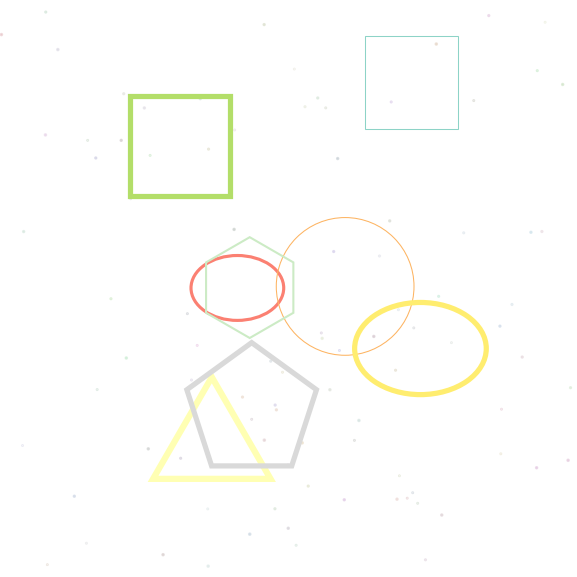[{"shape": "square", "thickness": 0.5, "radius": 0.4, "center": [0.713, 0.857]}, {"shape": "triangle", "thickness": 3, "radius": 0.59, "center": [0.367, 0.229]}, {"shape": "oval", "thickness": 1.5, "radius": 0.4, "center": [0.411, 0.501]}, {"shape": "circle", "thickness": 0.5, "radius": 0.6, "center": [0.598, 0.503]}, {"shape": "square", "thickness": 2.5, "radius": 0.43, "center": [0.311, 0.746]}, {"shape": "pentagon", "thickness": 2.5, "radius": 0.59, "center": [0.436, 0.288]}, {"shape": "hexagon", "thickness": 1, "radius": 0.44, "center": [0.432, 0.501]}, {"shape": "oval", "thickness": 2.5, "radius": 0.57, "center": [0.728, 0.396]}]